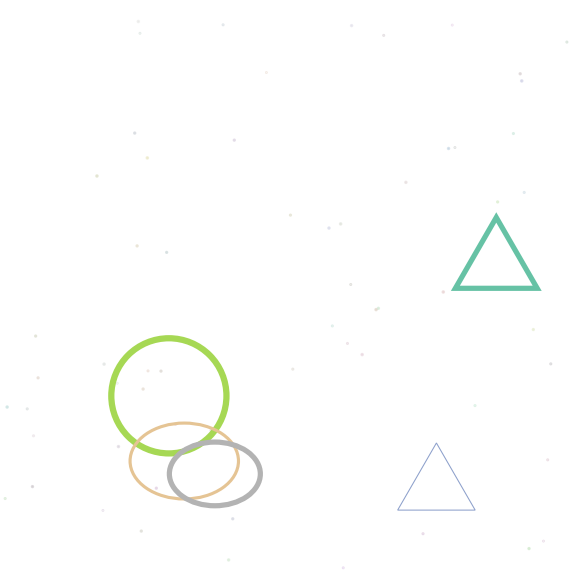[{"shape": "triangle", "thickness": 2.5, "radius": 0.41, "center": [0.859, 0.541]}, {"shape": "triangle", "thickness": 0.5, "radius": 0.39, "center": [0.756, 0.155]}, {"shape": "circle", "thickness": 3, "radius": 0.5, "center": [0.292, 0.314]}, {"shape": "oval", "thickness": 1.5, "radius": 0.47, "center": [0.319, 0.201]}, {"shape": "oval", "thickness": 2.5, "radius": 0.39, "center": [0.372, 0.179]}]